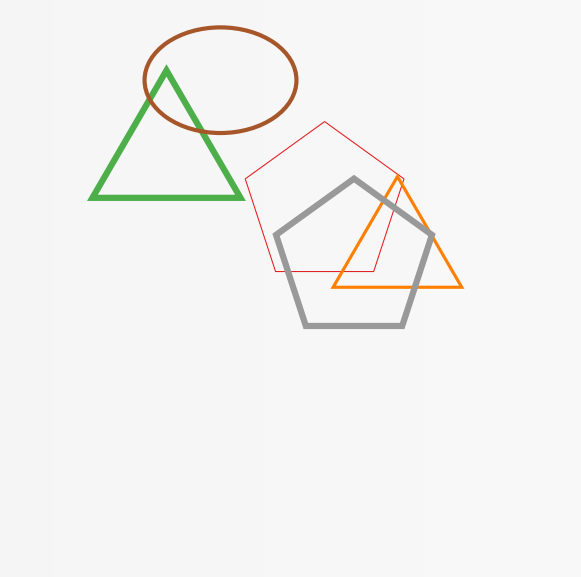[{"shape": "pentagon", "thickness": 0.5, "radius": 0.72, "center": [0.558, 0.645]}, {"shape": "triangle", "thickness": 3, "radius": 0.74, "center": [0.286, 0.73]}, {"shape": "triangle", "thickness": 1.5, "radius": 0.64, "center": [0.684, 0.566]}, {"shape": "oval", "thickness": 2, "radius": 0.65, "center": [0.379, 0.86]}, {"shape": "pentagon", "thickness": 3, "radius": 0.71, "center": [0.609, 0.549]}]